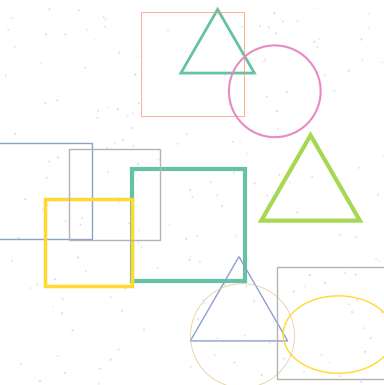[{"shape": "square", "thickness": 3, "radius": 0.73, "center": [0.49, 0.415]}, {"shape": "triangle", "thickness": 2, "radius": 0.55, "center": [0.565, 0.865]}, {"shape": "square", "thickness": 0.5, "radius": 0.67, "center": [0.499, 0.834]}, {"shape": "triangle", "thickness": 1, "radius": 0.73, "center": [0.621, 0.187]}, {"shape": "square", "thickness": 1, "radius": 0.62, "center": [0.115, 0.503]}, {"shape": "circle", "thickness": 1.5, "radius": 0.6, "center": [0.714, 0.763]}, {"shape": "triangle", "thickness": 3, "radius": 0.74, "center": [0.807, 0.501]}, {"shape": "square", "thickness": 2.5, "radius": 0.56, "center": [0.229, 0.371]}, {"shape": "oval", "thickness": 1, "radius": 0.72, "center": [0.879, 0.131]}, {"shape": "circle", "thickness": 0.5, "radius": 0.68, "center": [0.63, 0.128]}, {"shape": "square", "thickness": 1, "radius": 0.59, "center": [0.296, 0.496]}, {"shape": "square", "thickness": 1, "radius": 0.73, "center": [0.866, 0.161]}]